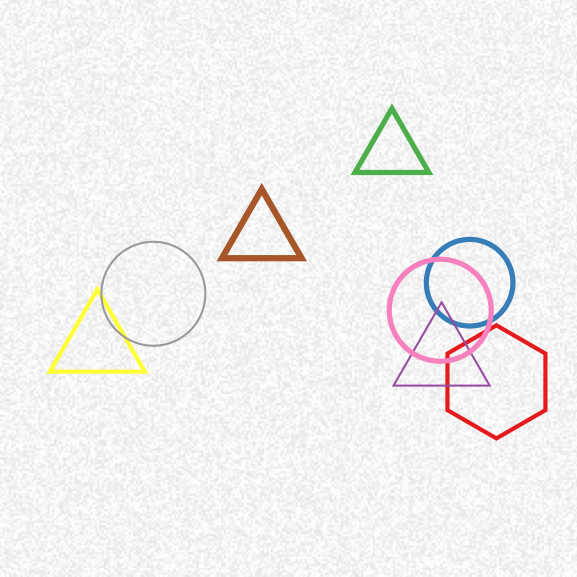[{"shape": "hexagon", "thickness": 2, "radius": 0.49, "center": [0.86, 0.338]}, {"shape": "circle", "thickness": 2.5, "radius": 0.37, "center": [0.813, 0.51]}, {"shape": "triangle", "thickness": 2.5, "radius": 0.37, "center": [0.679, 0.737]}, {"shape": "triangle", "thickness": 1, "radius": 0.48, "center": [0.765, 0.379]}, {"shape": "triangle", "thickness": 2, "radius": 0.48, "center": [0.169, 0.403]}, {"shape": "triangle", "thickness": 3, "radius": 0.4, "center": [0.453, 0.592]}, {"shape": "circle", "thickness": 2.5, "radius": 0.44, "center": [0.762, 0.462]}, {"shape": "circle", "thickness": 1, "radius": 0.45, "center": [0.266, 0.49]}]